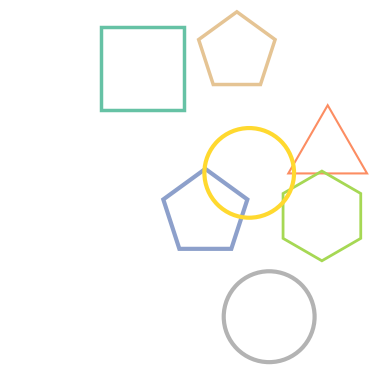[{"shape": "square", "thickness": 2.5, "radius": 0.54, "center": [0.37, 0.822]}, {"shape": "triangle", "thickness": 1.5, "radius": 0.59, "center": [0.851, 0.609]}, {"shape": "pentagon", "thickness": 3, "radius": 0.57, "center": [0.533, 0.447]}, {"shape": "hexagon", "thickness": 2, "radius": 0.58, "center": [0.836, 0.439]}, {"shape": "circle", "thickness": 3, "radius": 0.58, "center": [0.647, 0.551]}, {"shape": "pentagon", "thickness": 2.5, "radius": 0.52, "center": [0.615, 0.865]}, {"shape": "circle", "thickness": 3, "radius": 0.59, "center": [0.699, 0.177]}]